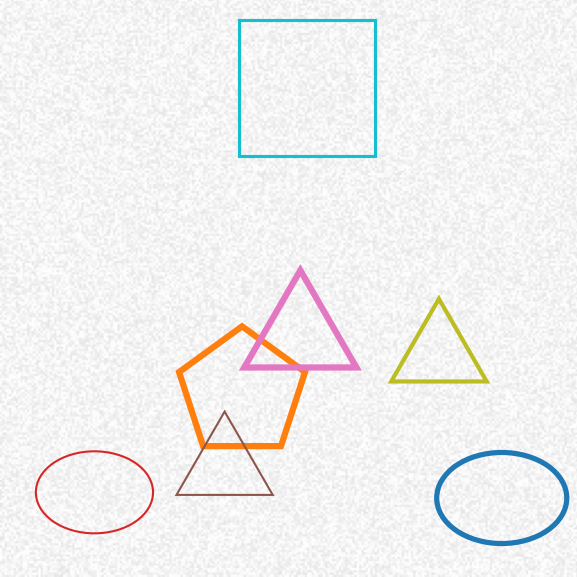[{"shape": "oval", "thickness": 2.5, "radius": 0.56, "center": [0.869, 0.137]}, {"shape": "pentagon", "thickness": 3, "radius": 0.57, "center": [0.419, 0.319]}, {"shape": "oval", "thickness": 1, "radius": 0.51, "center": [0.164, 0.147]}, {"shape": "triangle", "thickness": 1, "radius": 0.48, "center": [0.389, 0.19]}, {"shape": "triangle", "thickness": 3, "radius": 0.56, "center": [0.52, 0.419]}, {"shape": "triangle", "thickness": 2, "radius": 0.48, "center": [0.76, 0.386]}, {"shape": "square", "thickness": 1.5, "radius": 0.59, "center": [0.531, 0.847]}]